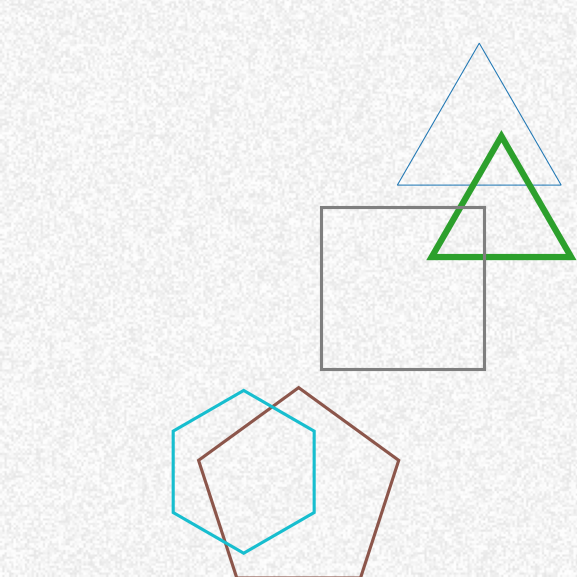[{"shape": "triangle", "thickness": 0.5, "radius": 0.82, "center": [0.83, 0.761]}, {"shape": "triangle", "thickness": 3, "radius": 0.7, "center": [0.868, 0.624]}, {"shape": "pentagon", "thickness": 1.5, "radius": 0.91, "center": [0.517, 0.146]}, {"shape": "square", "thickness": 1.5, "radius": 0.7, "center": [0.697, 0.5]}, {"shape": "hexagon", "thickness": 1.5, "radius": 0.7, "center": [0.422, 0.182]}]